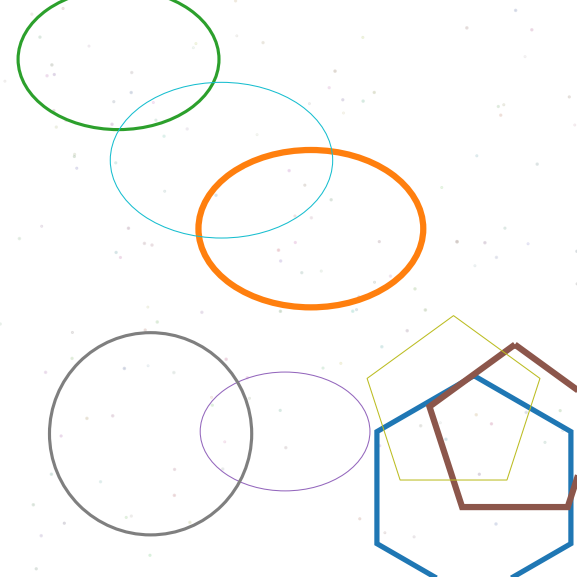[{"shape": "hexagon", "thickness": 2.5, "radius": 0.97, "center": [0.821, 0.155]}, {"shape": "oval", "thickness": 3, "radius": 0.97, "center": [0.538, 0.603]}, {"shape": "oval", "thickness": 1.5, "radius": 0.87, "center": [0.205, 0.896]}, {"shape": "oval", "thickness": 0.5, "radius": 0.73, "center": [0.494, 0.252]}, {"shape": "pentagon", "thickness": 3, "radius": 0.78, "center": [0.892, 0.247]}, {"shape": "circle", "thickness": 1.5, "radius": 0.88, "center": [0.261, 0.248]}, {"shape": "pentagon", "thickness": 0.5, "radius": 0.79, "center": [0.785, 0.295]}, {"shape": "oval", "thickness": 0.5, "radius": 0.96, "center": [0.383, 0.722]}]